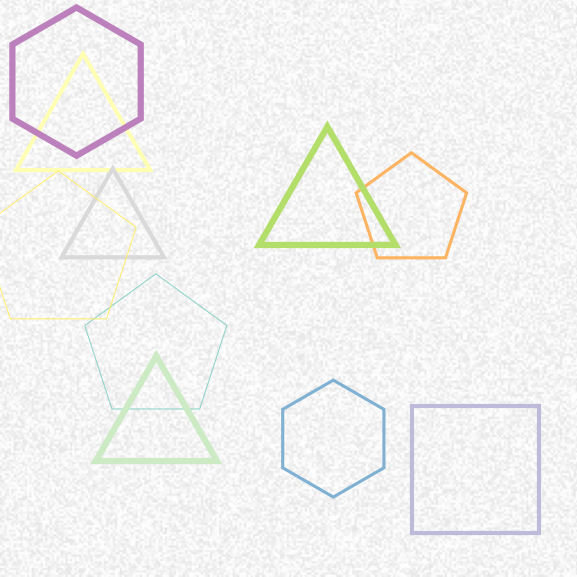[{"shape": "pentagon", "thickness": 0.5, "radius": 0.65, "center": [0.27, 0.396]}, {"shape": "triangle", "thickness": 2, "radius": 0.67, "center": [0.144, 0.772]}, {"shape": "square", "thickness": 2, "radius": 0.55, "center": [0.824, 0.186]}, {"shape": "hexagon", "thickness": 1.5, "radius": 0.51, "center": [0.577, 0.24]}, {"shape": "pentagon", "thickness": 1.5, "radius": 0.5, "center": [0.712, 0.634]}, {"shape": "triangle", "thickness": 3, "radius": 0.68, "center": [0.567, 0.643]}, {"shape": "triangle", "thickness": 2, "radius": 0.51, "center": [0.195, 0.605]}, {"shape": "hexagon", "thickness": 3, "radius": 0.64, "center": [0.133, 0.858]}, {"shape": "triangle", "thickness": 3, "radius": 0.61, "center": [0.271, 0.261]}, {"shape": "pentagon", "thickness": 0.5, "radius": 0.71, "center": [0.101, 0.562]}]